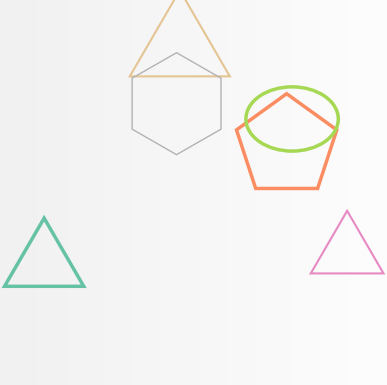[{"shape": "triangle", "thickness": 2.5, "radius": 0.59, "center": [0.114, 0.315]}, {"shape": "pentagon", "thickness": 2.5, "radius": 0.68, "center": [0.74, 0.621]}, {"shape": "triangle", "thickness": 1.5, "radius": 0.54, "center": [0.896, 0.344]}, {"shape": "oval", "thickness": 2.5, "radius": 0.6, "center": [0.754, 0.691]}, {"shape": "triangle", "thickness": 1.5, "radius": 0.75, "center": [0.464, 0.876]}, {"shape": "hexagon", "thickness": 1, "radius": 0.66, "center": [0.456, 0.731]}]